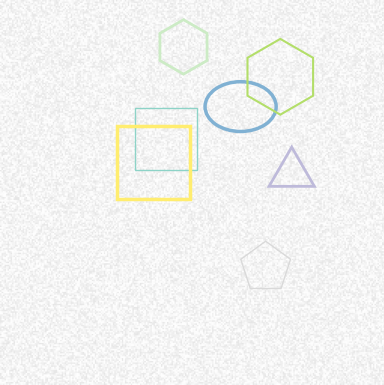[{"shape": "square", "thickness": 1, "radius": 0.4, "center": [0.431, 0.639]}, {"shape": "triangle", "thickness": 2, "radius": 0.34, "center": [0.758, 0.55]}, {"shape": "oval", "thickness": 2.5, "radius": 0.46, "center": [0.625, 0.723]}, {"shape": "hexagon", "thickness": 1.5, "radius": 0.49, "center": [0.728, 0.801]}, {"shape": "pentagon", "thickness": 1, "radius": 0.34, "center": [0.69, 0.306]}, {"shape": "hexagon", "thickness": 2, "radius": 0.35, "center": [0.477, 0.878]}, {"shape": "square", "thickness": 2.5, "radius": 0.48, "center": [0.399, 0.579]}]